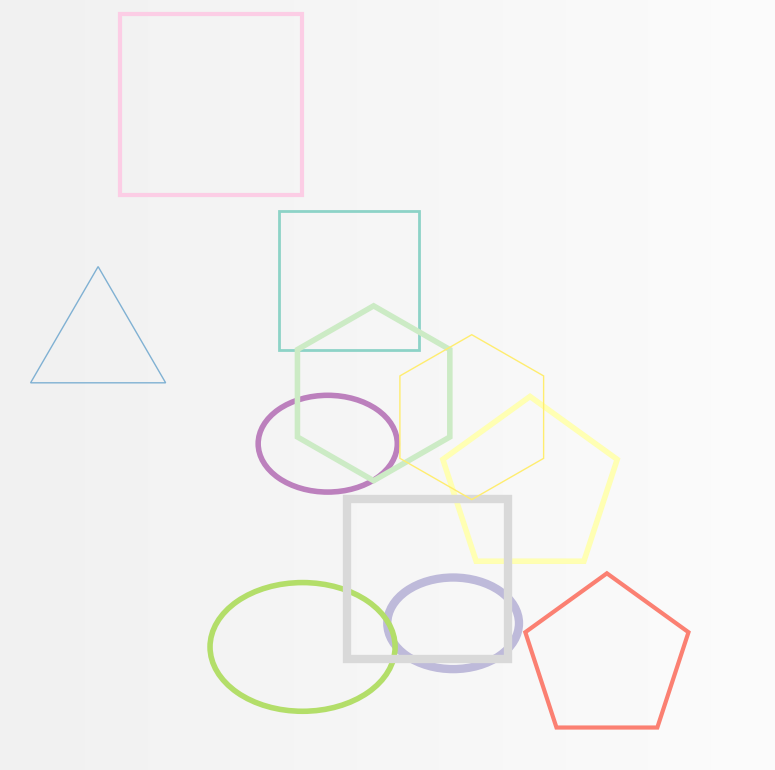[{"shape": "square", "thickness": 1, "radius": 0.45, "center": [0.45, 0.636]}, {"shape": "pentagon", "thickness": 2, "radius": 0.59, "center": [0.684, 0.367]}, {"shape": "oval", "thickness": 3, "radius": 0.42, "center": [0.585, 0.191]}, {"shape": "pentagon", "thickness": 1.5, "radius": 0.55, "center": [0.783, 0.145]}, {"shape": "triangle", "thickness": 0.5, "radius": 0.5, "center": [0.127, 0.553]}, {"shape": "oval", "thickness": 2, "radius": 0.6, "center": [0.39, 0.16]}, {"shape": "square", "thickness": 1.5, "radius": 0.59, "center": [0.272, 0.864]}, {"shape": "square", "thickness": 3, "radius": 0.52, "center": [0.551, 0.248]}, {"shape": "oval", "thickness": 2, "radius": 0.45, "center": [0.423, 0.424]}, {"shape": "hexagon", "thickness": 2, "radius": 0.57, "center": [0.482, 0.489]}, {"shape": "hexagon", "thickness": 0.5, "radius": 0.54, "center": [0.609, 0.458]}]